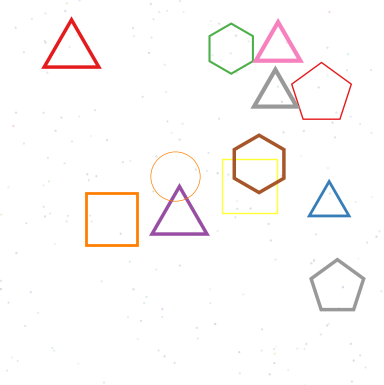[{"shape": "pentagon", "thickness": 1, "radius": 0.41, "center": [0.835, 0.756]}, {"shape": "triangle", "thickness": 2.5, "radius": 0.41, "center": [0.186, 0.867]}, {"shape": "triangle", "thickness": 2, "radius": 0.3, "center": [0.855, 0.469]}, {"shape": "hexagon", "thickness": 1.5, "radius": 0.33, "center": [0.601, 0.874]}, {"shape": "triangle", "thickness": 2.5, "radius": 0.41, "center": [0.466, 0.433]}, {"shape": "circle", "thickness": 0.5, "radius": 0.32, "center": [0.456, 0.541]}, {"shape": "square", "thickness": 2, "radius": 0.33, "center": [0.29, 0.431]}, {"shape": "square", "thickness": 1, "radius": 0.36, "center": [0.649, 0.517]}, {"shape": "hexagon", "thickness": 2.5, "radius": 0.37, "center": [0.673, 0.574]}, {"shape": "triangle", "thickness": 3, "radius": 0.33, "center": [0.722, 0.876]}, {"shape": "pentagon", "thickness": 2.5, "radius": 0.36, "center": [0.876, 0.254]}, {"shape": "triangle", "thickness": 3, "radius": 0.32, "center": [0.715, 0.755]}]